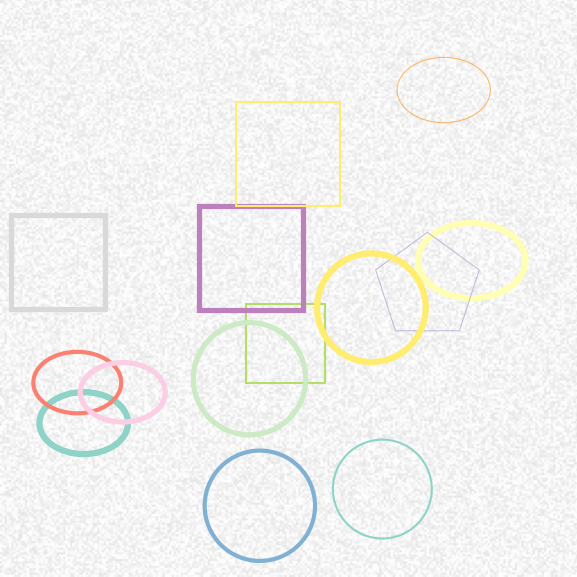[{"shape": "oval", "thickness": 3, "radius": 0.38, "center": [0.145, 0.266]}, {"shape": "circle", "thickness": 1, "radius": 0.43, "center": [0.662, 0.152]}, {"shape": "oval", "thickness": 3, "radius": 0.47, "center": [0.817, 0.548]}, {"shape": "pentagon", "thickness": 0.5, "radius": 0.47, "center": [0.74, 0.503]}, {"shape": "oval", "thickness": 2, "radius": 0.38, "center": [0.134, 0.337]}, {"shape": "circle", "thickness": 2, "radius": 0.48, "center": [0.45, 0.123]}, {"shape": "oval", "thickness": 0.5, "radius": 0.4, "center": [0.768, 0.843]}, {"shape": "square", "thickness": 1, "radius": 0.34, "center": [0.495, 0.404]}, {"shape": "oval", "thickness": 2.5, "radius": 0.37, "center": [0.213, 0.32]}, {"shape": "square", "thickness": 2.5, "radius": 0.41, "center": [0.101, 0.546]}, {"shape": "square", "thickness": 2.5, "radius": 0.45, "center": [0.435, 0.552]}, {"shape": "circle", "thickness": 2.5, "radius": 0.49, "center": [0.432, 0.343]}, {"shape": "circle", "thickness": 3, "radius": 0.47, "center": [0.643, 0.466]}, {"shape": "square", "thickness": 1, "radius": 0.45, "center": [0.499, 0.732]}]